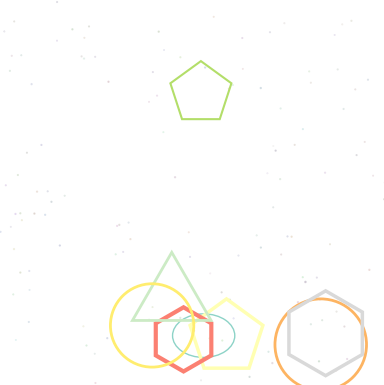[{"shape": "oval", "thickness": 1, "radius": 0.4, "center": [0.529, 0.128]}, {"shape": "pentagon", "thickness": 2.5, "radius": 0.5, "center": [0.588, 0.124]}, {"shape": "hexagon", "thickness": 3, "radius": 0.42, "center": [0.477, 0.119]}, {"shape": "circle", "thickness": 2, "radius": 0.59, "center": [0.833, 0.105]}, {"shape": "pentagon", "thickness": 1.5, "radius": 0.42, "center": [0.522, 0.758]}, {"shape": "hexagon", "thickness": 2.5, "radius": 0.55, "center": [0.846, 0.134]}, {"shape": "triangle", "thickness": 2, "radius": 0.59, "center": [0.446, 0.227]}, {"shape": "circle", "thickness": 2, "radius": 0.54, "center": [0.395, 0.155]}]